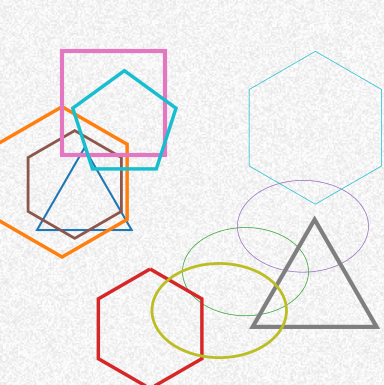[{"shape": "triangle", "thickness": 1.5, "radius": 0.71, "center": [0.219, 0.473]}, {"shape": "hexagon", "thickness": 2.5, "radius": 0.98, "center": [0.161, 0.528]}, {"shape": "oval", "thickness": 0.5, "radius": 0.82, "center": [0.638, 0.294]}, {"shape": "hexagon", "thickness": 2.5, "radius": 0.78, "center": [0.39, 0.146]}, {"shape": "oval", "thickness": 0.5, "radius": 0.85, "center": [0.787, 0.412]}, {"shape": "hexagon", "thickness": 2, "radius": 0.7, "center": [0.194, 0.521]}, {"shape": "square", "thickness": 3, "radius": 0.67, "center": [0.295, 0.732]}, {"shape": "triangle", "thickness": 3, "radius": 0.93, "center": [0.817, 0.244]}, {"shape": "oval", "thickness": 2, "radius": 0.87, "center": [0.569, 0.193]}, {"shape": "hexagon", "thickness": 0.5, "radius": 0.99, "center": [0.819, 0.668]}, {"shape": "pentagon", "thickness": 2.5, "radius": 0.71, "center": [0.323, 0.675]}]